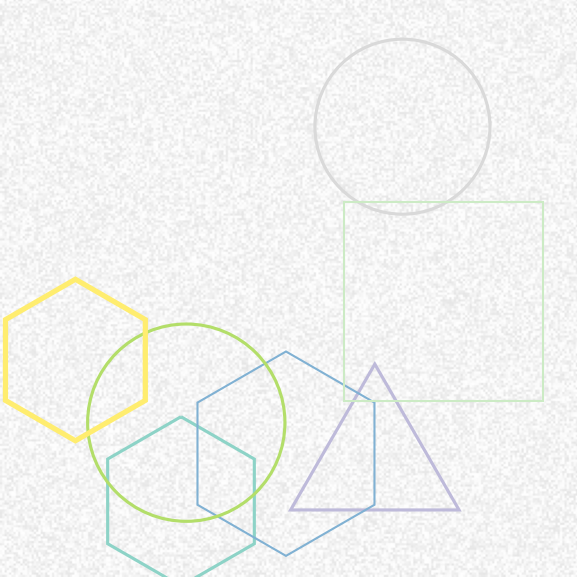[{"shape": "hexagon", "thickness": 1.5, "radius": 0.73, "center": [0.313, 0.131]}, {"shape": "triangle", "thickness": 1.5, "radius": 0.84, "center": [0.649, 0.2]}, {"shape": "hexagon", "thickness": 1, "radius": 0.88, "center": [0.495, 0.214]}, {"shape": "circle", "thickness": 1.5, "radius": 0.85, "center": [0.323, 0.267]}, {"shape": "circle", "thickness": 1.5, "radius": 0.76, "center": [0.697, 0.78]}, {"shape": "square", "thickness": 1, "radius": 0.86, "center": [0.768, 0.477]}, {"shape": "hexagon", "thickness": 2.5, "radius": 0.7, "center": [0.131, 0.376]}]